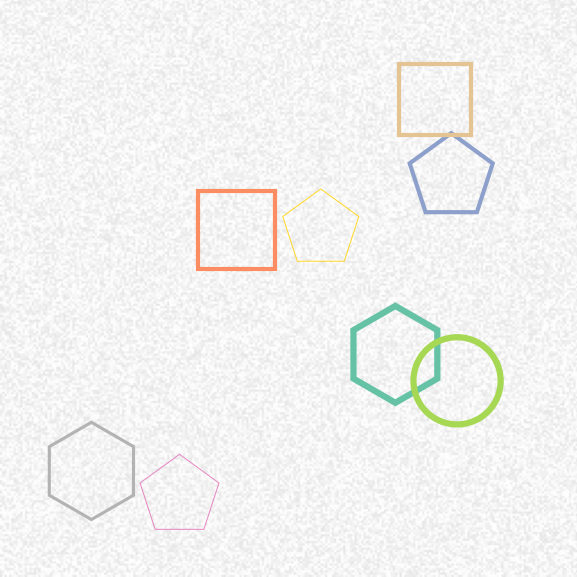[{"shape": "hexagon", "thickness": 3, "radius": 0.42, "center": [0.685, 0.386]}, {"shape": "square", "thickness": 2, "radius": 0.33, "center": [0.41, 0.601]}, {"shape": "pentagon", "thickness": 2, "radius": 0.38, "center": [0.781, 0.693]}, {"shape": "pentagon", "thickness": 0.5, "radius": 0.36, "center": [0.311, 0.141]}, {"shape": "circle", "thickness": 3, "radius": 0.38, "center": [0.791, 0.34]}, {"shape": "pentagon", "thickness": 0.5, "radius": 0.35, "center": [0.555, 0.603]}, {"shape": "square", "thickness": 2, "radius": 0.31, "center": [0.753, 0.827]}, {"shape": "hexagon", "thickness": 1.5, "radius": 0.42, "center": [0.158, 0.184]}]